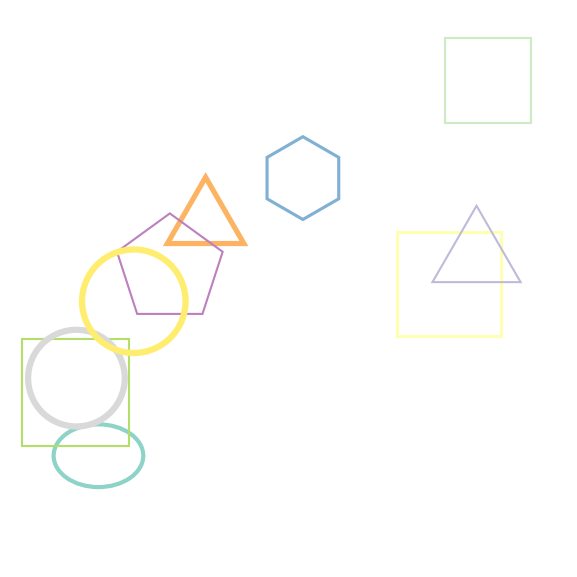[{"shape": "oval", "thickness": 2, "radius": 0.39, "center": [0.17, 0.21]}, {"shape": "square", "thickness": 1.5, "radius": 0.45, "center": [0.777, 0.507]}, {"shape": "triangle", "thickness": 1, "radius": 0.44, "center": [0.825, 0.555]}, {"shape": "hexagon", "thickness": 1.5, "radius": 0.36, "center": [0.524, 0.691]}, {"shape": "triangle", "thickness": 2.5, "radius": 0.38, "center": [0.356, 0.616]}, {"shape": "square", "thickness": 1, "radius": 0.46, "center": [0.13, 0.319]}, {"shape": "circle", "thickness": 3, "radius": 0.42, "center": [0.132, 0.344]}, {"shape": "pentagon", "thickness": 1, "radius": 0.48, "center": [0.294, 0.533]}, {"shape": "square", "thickness": 1, "radius": 0.37, "center": [0.845, 0.86]}, {"shape": "circle", "thickness": 3, "radius": 0.45, "center": [0.232, 0.478]}]